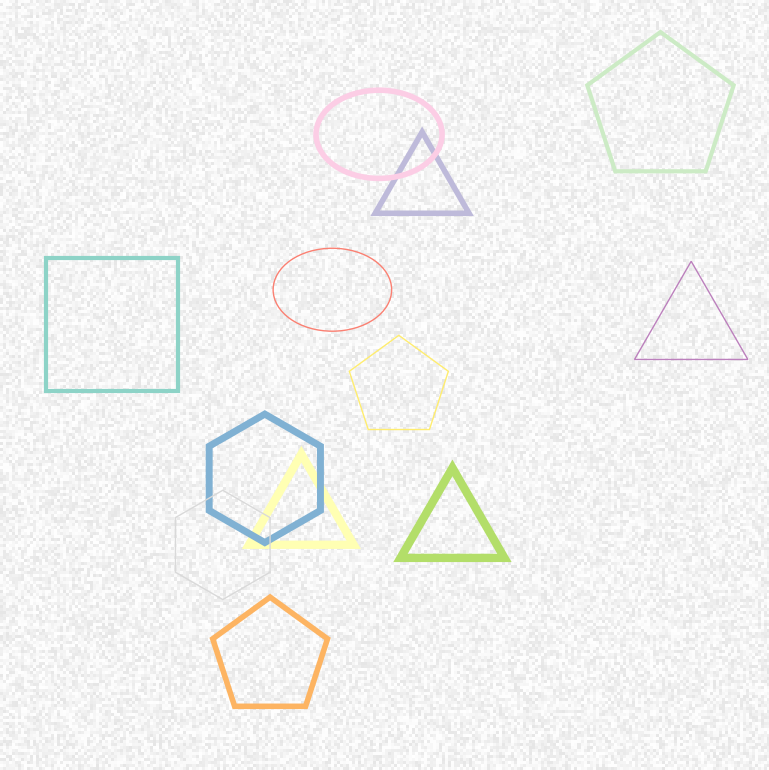[{"shape": "square", "thickness": 1.5, "radius": 0.43, "center": [0.146, 0.579]}, {"shape": "triangle", "thickness": 3, "radius": 0.39, "center": [0.391, 0.332]}, {"shape": "triangle", "thickness": 2, "radius": 0.35, "center": [0.548, 0.758]}, {"shape": "oval", "thickness": 0.5, "radius": 0.38, "center": [0.432, 0.624]}, {"shape": "hexagon", "thickness": 2.5, "radius": 0.42, "center": [0.344, 0.379]}, {"shape": "pentagon", "thickness": 2, "radius": 0.39, "center": [0.351, 0.146]}, {"shape": "triangle", "thickness": 3, "radius": 0.39, "center": [0.588, 0.314]}, {"shape": "oval", "thickness": 2, "radius": 0.41, "center": [0.492, 0.826]}, {"shape": "hexagon", "thickness": 0.5, "radius": 0.35, "center": [0.289, 0.292]}, {"shape": "triangle", "thickness": 0.5, "radius": 0.42, "center": [0.898, 0.576]}, {"shape": "pentagon", "thickness": 1.5, "radius": 0.5, "center": [0.858, 0.858]}, {"shape": "pentagon", "thickness": 0.5, "radius": 0.34, "center": [0.518, 0.497]}]